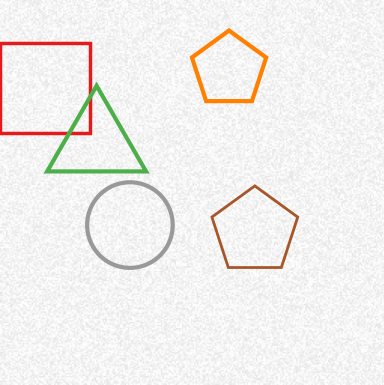[{"shape": "square", "thickness": 2.5, "radius": 0.58, "center": [0.116, 0.772]}, {"shape": "triangle", "thickness": 3, "radius": 0.74, "center": [0.251, 0.629]}, {"shape": "pentagon", "thickness": 3, "radius": 0.51, "center": [0.595, 0.819]}, {"shape": "pentagon", "thickness": 2, "radius": 0.59, "center": [0.662, 0.4]}, {"shape": "circle", "thickness": 3, "radius": 0.56, "center": [0.337, 0.415]}]